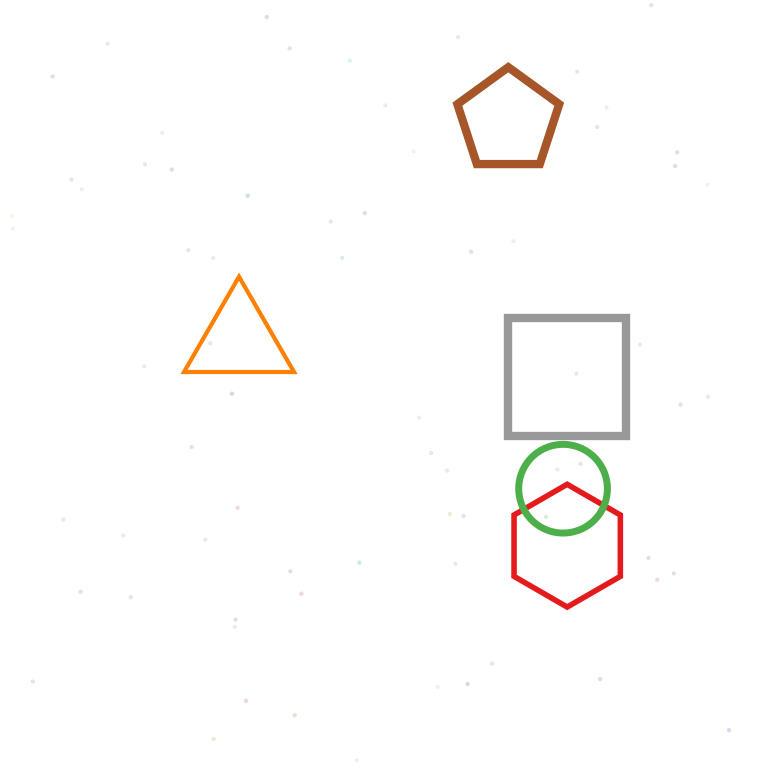[{"shape": "hexagon", "thickness": 2, "radius": 0.4, "center": [0.737, 0.291]}, {"shape": "circle", "thickness": 2.5, "radius": 0.29, "center": [0.731, 0.365]}, {"shape": "triangle", "thickness": 1.5, "radius": 0.41, "center": [0.31, 0.558]}, {"shape": "pentagon", "thickness": 3, "radius": 0.35, "center": [0.66, 0.843]}, {"shape": "square", "thickness": 3, "radius": 0.38, "center": [0.736, 0.51]}]